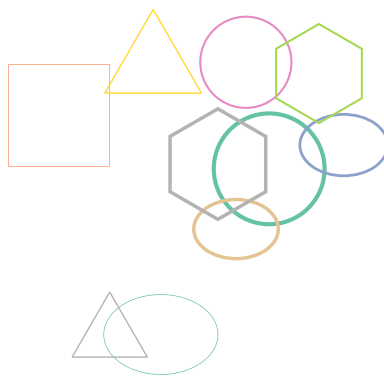[{"shape": "circle", "thickness": 3, "radius": 0.72, "center": [0.699, 0.561]}, {"shape": "oval", "thickness": 0.5, "radius": 0.74, "center": [0.418, 0.131]}, {"shape": "square", "thickness": 0.5, "radius": 0.66, "center": [0.152, 0.701]}, {"shape": "oval", "thickness": 2, "radius": 0.57, "center": [0.893, 0.623]}, {"shape": "circle", "thickness": 1.5, "radius": 0.59, "center": [0.639, 0.838]}, {"shape": "hexagon", "thickness": 1.5, "radius": 0.64, "center": [0.828, 0.809]}, {"shape": "triangle", "thickness": 1, "radius": 0.72, "center": [0.398, 0.831]}, {"shape": "oval", "thickness": 2.5, "radius": 0.55, "center": [0.613, 0.405]}, {"shape": "triangle", "thickness": 1, "radius": 0.56, "center": [0.285, 0.129]}, {"shape": "hexagon", "thickness": 2.5, "radius": 0.72, "center": [0.566, 0.574]}]